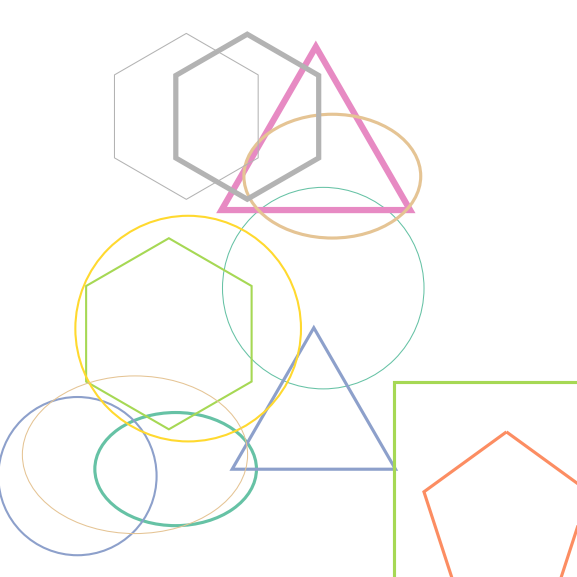[{"shape": "oval", "thickness": 1.5, "radius": 0.7, "center": [0.304, 0.187]}, {"shape": "circle", "thickness": 0.5, "radius": 0.87, "center": [0.56, 0.5]}, {"shape": "pentagon", "thickness": 1.5, "radius": 0.75, "center": [0.877, 0.101]}, {"shape": "triangle", "thickness": 1.5, "radius": 0.82, "center": [0.543, 0.268]}, {"shape": "circle", "thickness": 1, "radius": 0.68, "center": [0.134, 0.175]}, {"shape": "triangle", "thickness": 3, "radius": 0.94, "center": [0.547, 0.73]}, {"shape": "square", "thickness": 1.5, "radius": 0.94, "center": [0.87, 0.149]}, {"shape": "hexagon", "thickness": 1, "radius": 0.83, "center": [0.292, 0.421]}, {"shape": "circle", "thickness": 1, "radius": 0.98, "center": [0.326, 0.43]}, {"shape": "oval", "thickness": 0.5, "radius": 0.97, "center": [0.234, 0.212]}, {"shape": "oval", "thickness": 1.5, "radius": 0.77, "center": [0.575, 0.694]}, {"shape": "hexagon", "thickness": 2.5, "radius": 0.71, "center": [0.428, 0.797]}, {"shape": "hexagon", "thickness": 0.5, "radius": 0.72, "center": [0.323, 0.798]}]